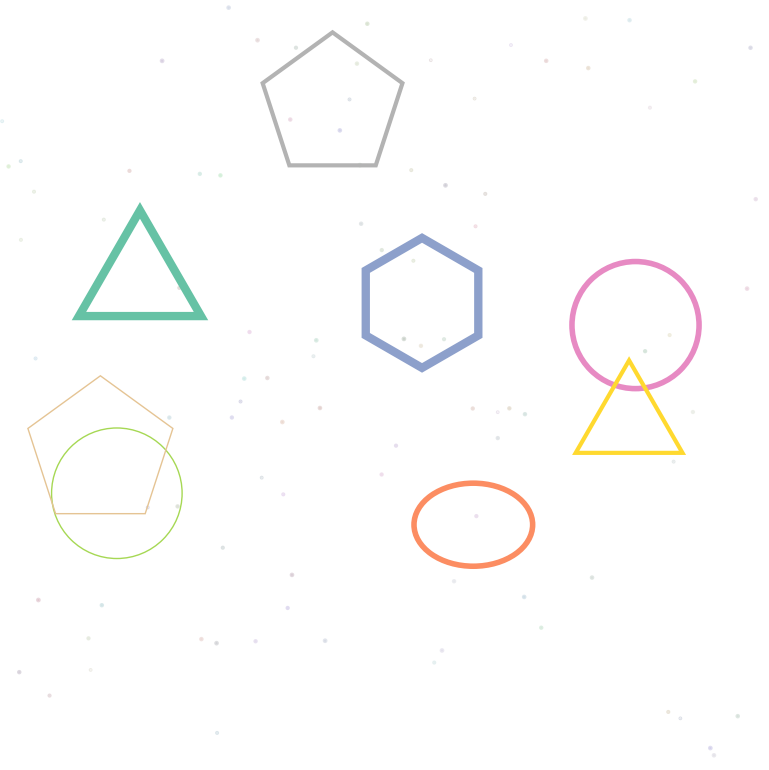[{"shape": "triangle", "thickness": 3, "radius": 0.46, "center": [0.182, 0.635]}, {"shape": "oval", "thickness": 2, "radius": 0.39, "center": [0.615, 0.319]}, {"shape": "hexagon", "thickness": 3, "radius": 0.42, "center": [0.548, 0.607]}, {"shape": "circle", "thickness": 2, "radius": 0.41, "center": [0.825, 0.578]}, {"shape": "circle", "thickness": 0.5, "radius": 0.42, "center": [0.152, 0.359]}, {"shape": "triangle", "thickness": 1.5, "radius": 0.4, "center": [0.817, 0.452]}, {"shape": "pentagon", "thickness": 0.5, "radius": 0.49, "center": [0.13, 0.413]}, {"shape": "pentagon", "thickness": 1.5, "radius": 0.48, "center": [0.432, 0.862]}]